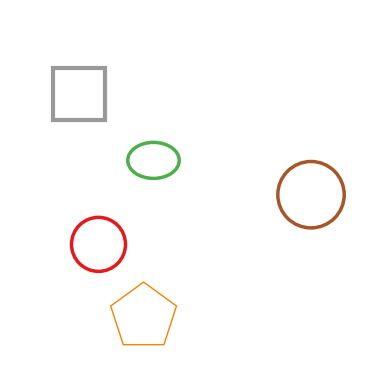[{"shape": "circle", "thickness": 2.5, "radius": 0.35, "center": [0.256, 0.365]}, {"shape": "oval", "thickness": 2.5, "radius": 0.33, "center": [0.399, 0.583]}, {"shape": "pentagon", "thickness": 1, "radius": 0.45, "center": [0.373, 0.177]}, {"shape": "circle", "thickness": 2.5, "radius": 0.43, "center": [0.808, 0.494]}, {"shape": "square", "thickness": 3, "radius": 0.34, "center": [0.205, 0.756]}]